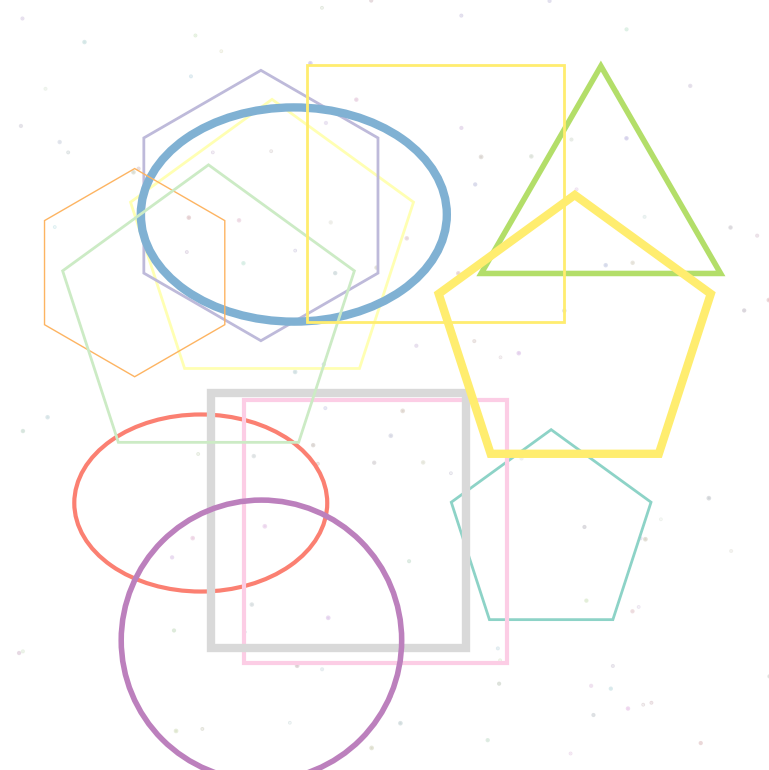[{"shape": "pentagon", "thickness": 1, "radius": 0.68, "center": [0.716, 0.306]}, {"shape": "pentagon", "thickness": 1, "radius": 0.97, "center": [0.353, 0.678]}, {"shape": "hexagon", "thickness": 1, "radius": 0.88, "center": [0.339, 0.733]}, {"shape": "oval", "thickness": 1.5, "radius": 0.82, "center": [0.261, 0.347]}, {"shape": "oval", "thickness": 3, "radius": 0.99, "center": [0.382, 0.721]}, {"shape": "hexagon", "thickness": 0.5, "radius": 0.68, "center": [0.175, 0.646]}, {"shape": "triangle", "thickness": 2, "radius": 0.9, "center": [0.78, 0.735]}, {"shape": "square", "thickness": 1.5, "radius": 0.85, "center": [0.487, 0.31]}, {"shape": "square", "thickness": 3, "radius": 0.83, "center": [0.44, 0.324]}, {"shape": "circle", "thickness": 2, "radius": 0.91, "center": [0.34, 0.168]}, {"shape": "pentagon", "thickness": 1, "radius": 1.0, "center": [0.271, 0.587]}, {"shape": "pentagon", "thickness": 3, "radius": 0.93, "center": [0.746, 0.561]}, {"shape": "square", "thickness": 1, "radius": 0.83, "center": [0.565, 0.749]}]